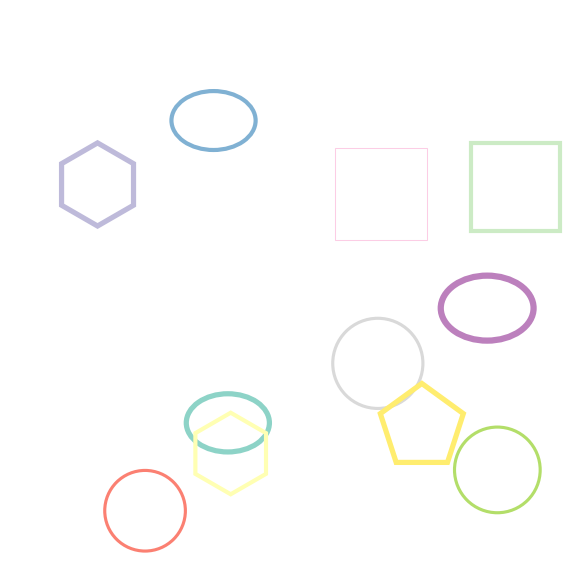[{"shape": "oval", "thickness": 2.5, "radius": 0.36, "center": [0.395, 0.267]}, {"shape": "hexagon", "thickness": 2, "radius": 0.35, "center": [0.399, 0.214]}, {"shape": "hexagon", "thickness": 2.5, "radius": 0.36, "center": [0.169, 0.68]}, {"shape": "circle", "thickness": 1.5, "radius": 0.35, "center": [0.251, 0.115]}, {"shape": "oval", "thickness": 2, "radius": 0.36, "center": [0.37, 0.79]}, {"shape": "circle", "thickness": 1.5, "radius": 0.37, "center": [0.861, 0.185]}, {"shape": "square", "thickness": 0.5, "radius": 0.4, "center": [0.659, 0.663]}, {"shape": "circle", "thickness": 1.5, "radius": 0.39, "center": [0.654, 0.37]}, {"shape": "oval", "thickness": 3, "radius": 0.4, "center": [0.844, 0.466]}, {"shape": "square", "thickness": 2, "radius": 0.38, "center": [0.893, 0.675]}, {"shape": "pentagon", "thickness": 2.5, "radius": 0.38, "center": [0.73, 0.26]}]